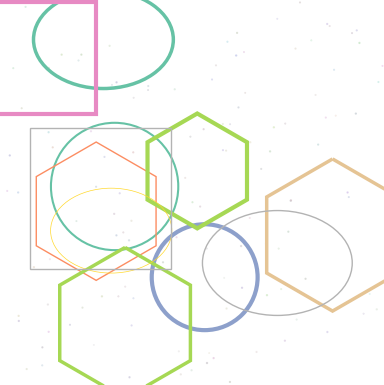[{"shape": "circle", "thickness": 1.5, "radius": 0.83, "center": [0.298, 0.516]}, {"shape": "oval", "thickness": 2.5, "radius": 0.91, "center": [0.269, 0.897]}, {"shape": "hexagon", "thickness": 1, "radius": 0.9, "center": [0.25, 0.451]}, {"shape": "circle", "thickness": 3, "radius": 0.69, "center": [0.532, 0.28]}, {"shape": "square", "thickness": 3, "radius": 0.73, "center": [0.104, 0.85]}, {"shape": "hexagon", "thickness": 3, "radius": 0.75, "center": [0.512, 0.556]}, {"shape": "hexagon", "thickness": 2.5, "radius": 0.98, "center": [0.325, 0.161]}, {"shape": "oval", "thickness": 0.5, "radius": 0.79, "center": [0.289, 0.401]}, {"shape": "hexagon", "thickness": 2.5, "radius": 0.99, "center": [0.864, 0.39]}, {"shape": "oval", "thickness": 1, "radius": 0.97, "center": [0.72, 0.317]}, {"shape": "square", "thickness": 1, "radius": 0.91, "center": [0.262, 0.485]}]